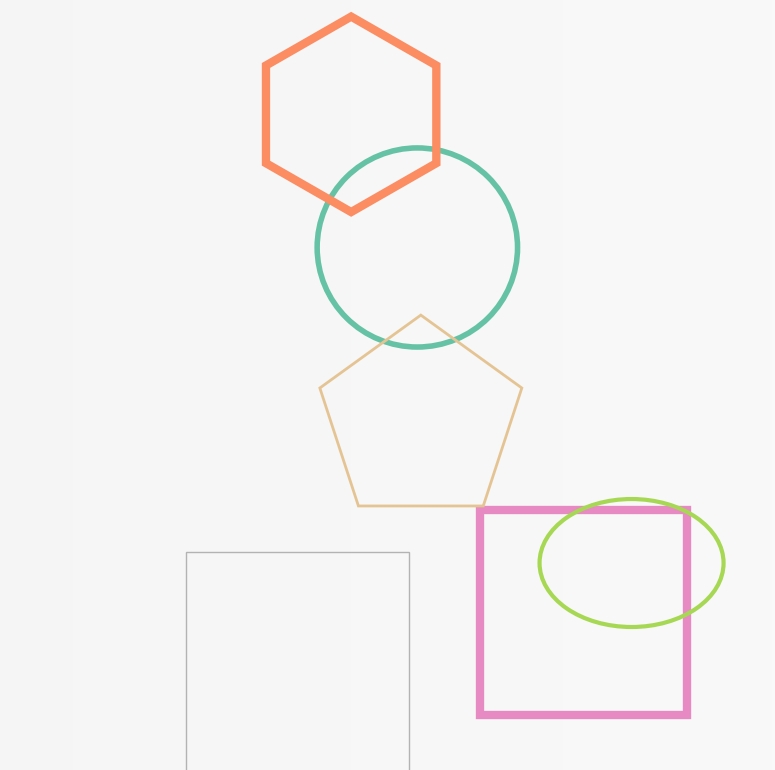[{"shape": "circle", "thickness": 2, "radius": 0.65, "center": [0.539, 0.679]}, {"shape": "hexagon", "thickness": 3, "radius": 0.63, "center": [0.453, 0.852]}, {"shape": "square", "thickness": 3, "radius": 0.67, "center": [0.753, 0.204]}, {"shape": "oval", "thickness": 1.5, "radius": 0.59, "center": [0.815, 0.269]}, {"shape": "pentagon", "thickness": 1, "radius": 0.69, "center": [0.543, 0.454]}, {"shape": "square", "thickness": 0.5, "radius": 0.72, "center": [0.384, 0.139]}]